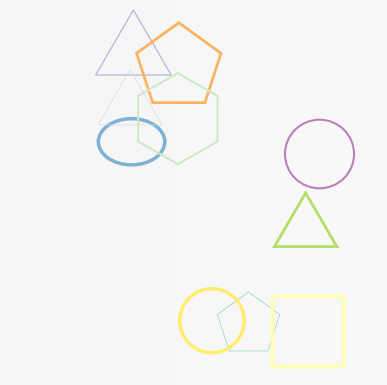[{"shape": "pentagon", "thickness": 0.5, "radius": 0.42, "center": [0.641, 0.157]}, {"shape": "square", "thickness": 2.5, "radius": 0.45, "center": [0.793, 0.14]}, {"shape": "triangle", "thickness": 1, "radius": 0.56, "center": [0.344, 0.861]}, {"shape": "oval", "thickness": 2.5, "radius": 0.43, "center": [0.34, 0.632]}, {"shape": "pentagon", "thickness": 2, "radius": 0.57, "center": [0.461, 0.826]}, {"shape": "triangle", "thickness": 2, "radius": 0.46, "center": [0.789, 0.406]}, {"shape": "triangle", "thickness": 0.5, "radius": 0.48, "center": [0.336, 0.723]}, {"shape": "circle", "thickness": 1.5, "radius": 0.45, "center": [0.825, 0.6]}, {"shape": "hexagon", "thickness": 1.5, "radius": 0.59, "center": [0.459, 0.692]}, {"shape": "circle", "thickness": 2.5, "radius": 0.42, "center": [0.547, 0.167]}]